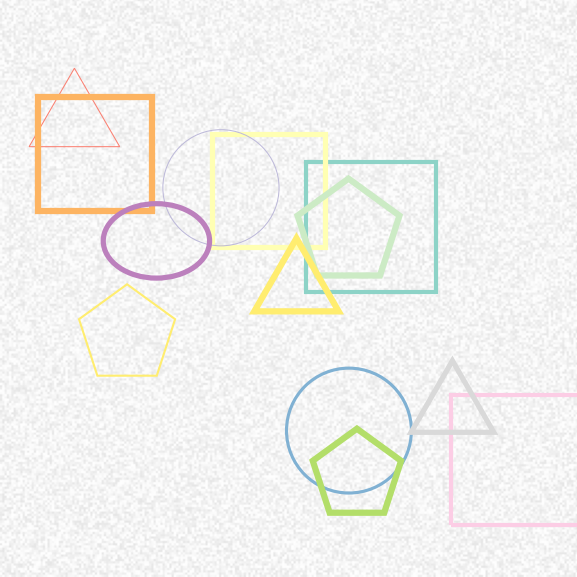[{"shape": "square", "thickness": 2, "radius": 0.56, "center": [0.642, 0.606]}, {"shape": "square", "thickness": 2.5, "radius": 0.49, "center": [0.465, 0.67]}, {"shape": "circle", "thickness": 0.5, "radius": 0.5, "center": [0.383, 0.674]}, {"shape": "triangle", "thickness": 0.5, "radius": 0.45, "center": [0.129, 0.79]}, {"shape": "circle", "thickness": 1.5, "radius": 0.54, "center": [0.604, 0.254]}, {"shape": "square", "thickness": 3, "radius": 0.49, "center": [0.165, 0.732]}, {"shape": "pentagon", "thickness": 3, "radius": 0.4, "center": [0.618, 0.176]}, {"shape": "square", "thickness": 2, "radius": 0.56, "center": [0.894, 0.203]}, {"shape": "triangle", "thickness": 2.5, "radius": 0.41, "center": [0.783, 0.292]}, {"shape": "oval", "thickness": 2.5, "radius": 0.46, "center": [0.271, 0.582]}, {"shape": "pentagon", "thickness": 3, "radius": 0.46, "center": [0.604, 0.597]}, {"shape": "triangle", "thickness": 3, "radius": 0.42, "center": [0.513, 0.502]}, {"shape": "pentagon", "thickness": 1, "radius": 0.44, "center": [0.22, 0.419]}]